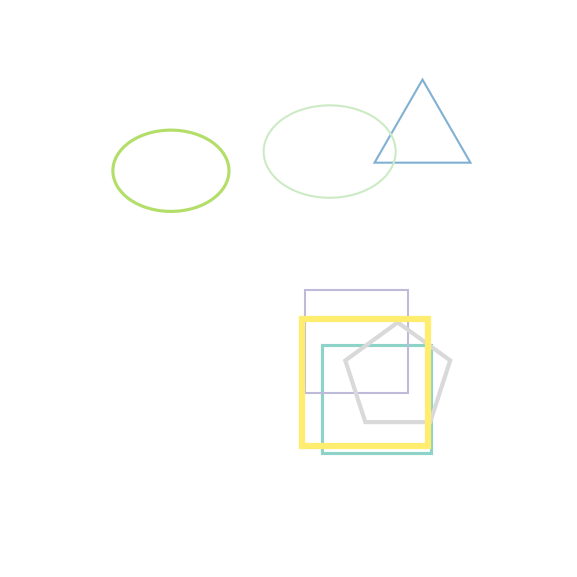[{"shape": "square", "thickness": 1.5, "radius": 0.47, "center": [0.652, 0.308]}, {"shape": "square", "thickness": 1, "radius": 0.45, "center": [0.617, 0.408]}, {"shape": "triangle", "thickness": 1, "radius": 0.48, "center": [0.732, 0.765]}, {"shape": "oval", "thickness": 1.5, "radius": 0.5, "center": [0.296, 0.703]}, {"shape": "pentagon", "thickness": 2, "radius": 0.48, "center": [0.689, 0.345]}, {"shape": "oval", "thickness": 1, "radius": 0.57, "center": [0.571, 0.737]}, {"shape": "square", "thickness": 3, "radius": 0.55, "center": [0.632, 0.337]}]